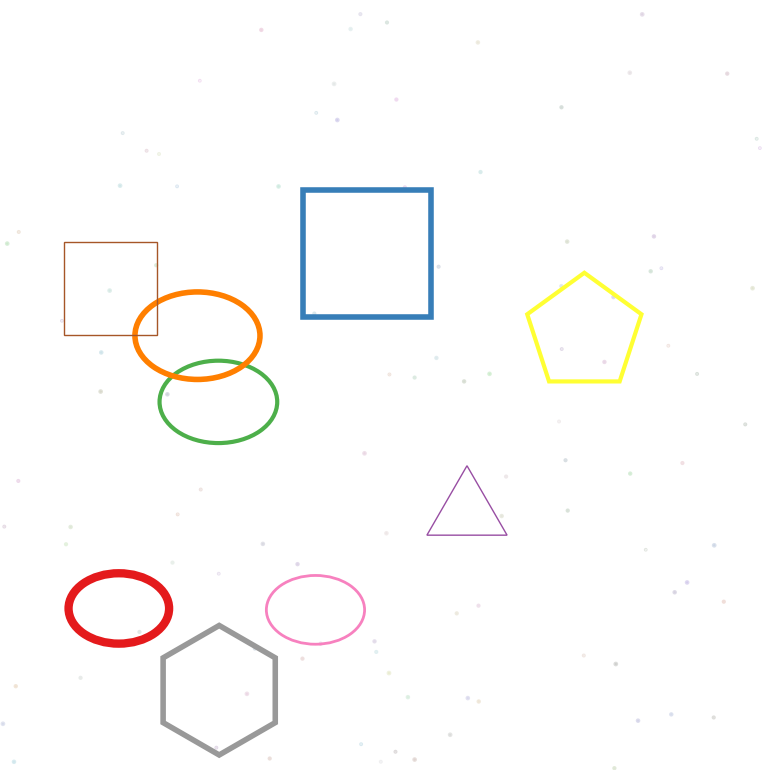[{"shape": "oval", "thickness": 3, "radius": 0.33, "center": [0.154, 0.21]}, {"shape": "square", "thickness": 2, "radius": 0.41, "center": [0.476, 0.671]}, {"shape": "oval", "thickness": 1.5, "radius": 0.38, "center": [0.284, 0.478]}, {"shape": "triangle", "thickness": 0.5, "radius": 0.3, "center": [0.606, 0.335]}, {"shape": "oval", "thickness": 2, "radius": 0.41, "center": [0.256, 0.564]}, {"shape": "pentagon", "thickness": 1.5, "radius": 0.39, "center": [0.759, 0.568]}, {"shape": "square", "thickness": 0.5, "radius": 0.3, "center": [0.143, 0.626]}, {"shape": "oval", "thickness": 1, "radius": 0.32, "center": [0.41, 0.208]}, {"shape": "hexagon", "thickness": 2, "radius": 0.42, "center": [0.285, 0.104]}]